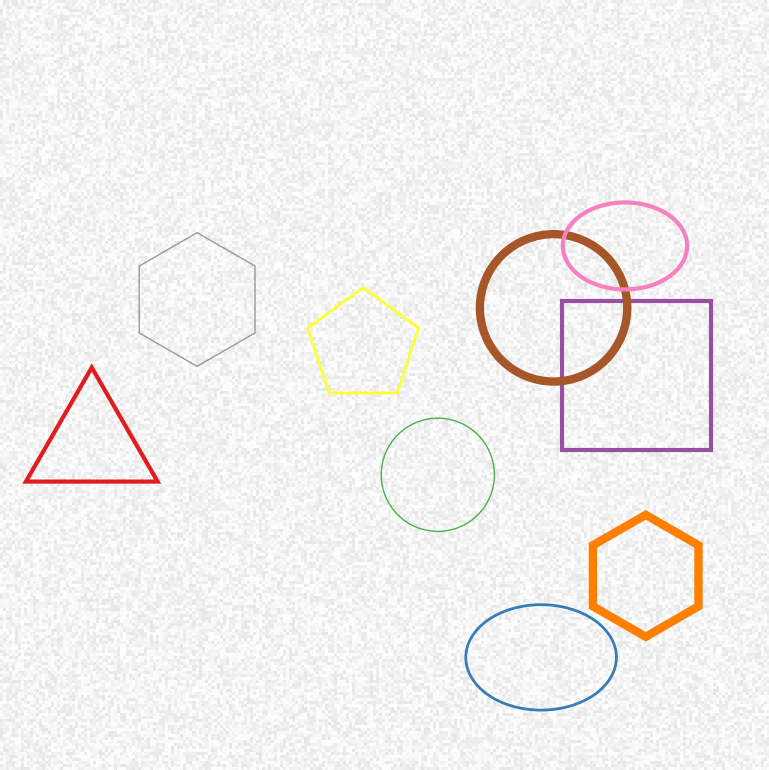[{"shape": "triangle", "thickness": 1.5, "radius": 0.49, "center": [0.119, 0.424]}, {"shape": "oval", "thickness": 1, "radius": 0.49, "center": [0.703, 0.146]}, {"shape": "circle", "thickness": 0.5, "radius": 0.37, "center": [0.569, 0.383]}, {"shape": "square", "thickness": 1.5, "radius": 0.48, "center": [0.826, 0.512]}, {"shape": "hexagon", "thickness": 3, "radius": 0.4, "center": [0.839, 0.252]}, {"shape": "pentagon", "thickness": 1, "radius": 0.38, "center": [0.472, 0.551]}, {"shape": "circle", "thickness": 3, "radius": 0.48, "center": [0.719, 0.6]}, {"shape": "oval", "thickness": 1.5, "radius": 0.4, "center": [0.812, 0.681]}, {"shape": "hexagon", "thickness": 0.5, "radius": 0.43, "center": [0.256, 0.611]}]